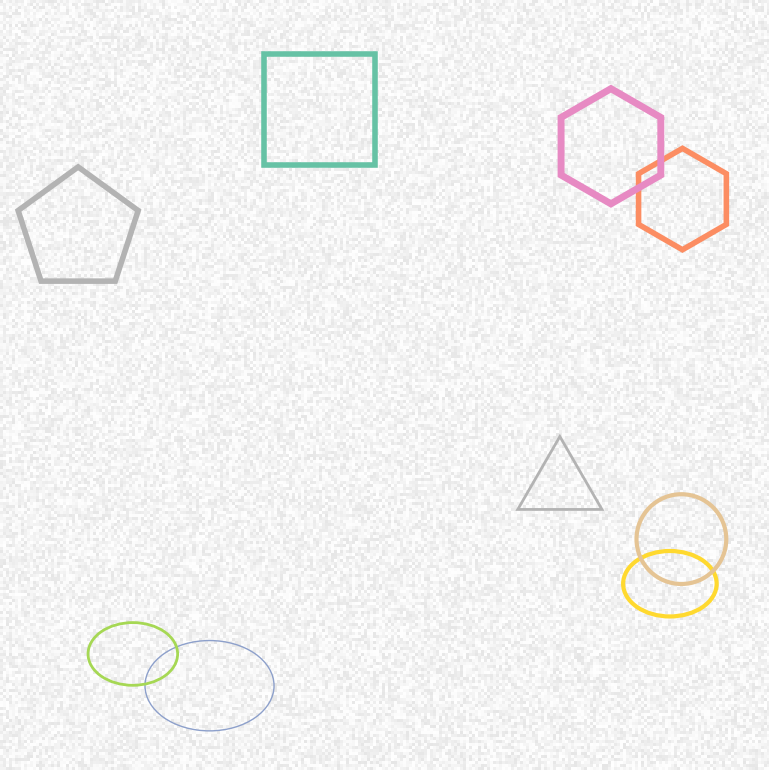[{"shape": "square", "thickness": 2, "radius": 0.36, "center": [0.415, 0.858]}, {"shape": "hexagon", "thickness": 2, "radius": 0.33, "center": [0.886, 0.741]}, {"shape": "oval", "thickness": 0.5, "radius": 0.42, "center": [0.272, 0.109]}, {"shape": "hexagon", "thickness": 2.5, "radius": 0.37, "center": [0.793, 0.81]}, {"shape": "oval", "thickness": 1, "radius": 0.29, "center": [0.173, 0.151]}, {"shape": "oval", "thickness": 1.5, "radius": 0.3, "center": [0.87, 0.242]}, {"shape": "circle", "thickness": 1.5, "radius": 0.29, "center": [0.885, 0.3]}, {"shape": "triangle", "thickness": 1, "radius": 0.32, "center": [0.727, 0.37]}, {"shape": "pentagon", "thickness": 2, "radius": 0.41, "center": [0.102, 0.701]}]